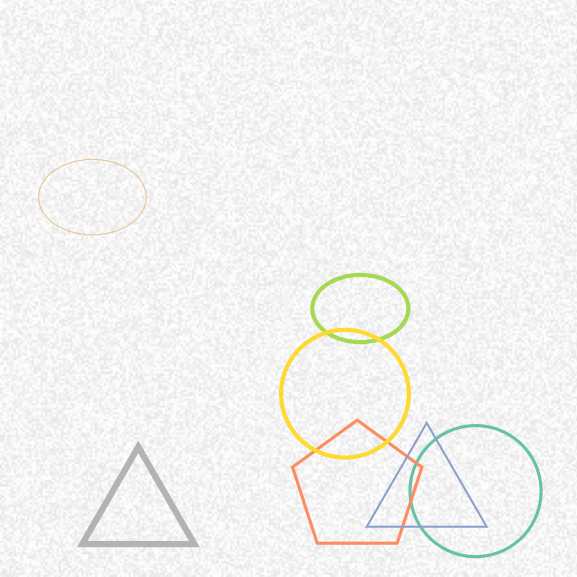[{"shape": "circle", "thickness": 1.5, "radius": 0.57, "center": [0.823, 0.149]}, {"shape": "pentagon", "thickness": 1.5, "radius": 0.59, "center": [0.619, 0.154]}, {"shape": "triangle", "thickness": 1, "radius": 0.6, "center": [0.739, 0.147]}, {"shape": "oval", "thickness": 2, "radius": 0.42, "center": [0.624, 0.465]}, {"shape": "circle", "thickness": 2, "radius": 0.55, "center": [0.597, 0.317]}, {"shape": "oval", "thickness": 0.5, "radius": 0.47, "center": [0.16, 0.658]}, {"shape": "triangle", "thickness": 3, "radius": 0.56, "center": [0.239, 0.113]}]